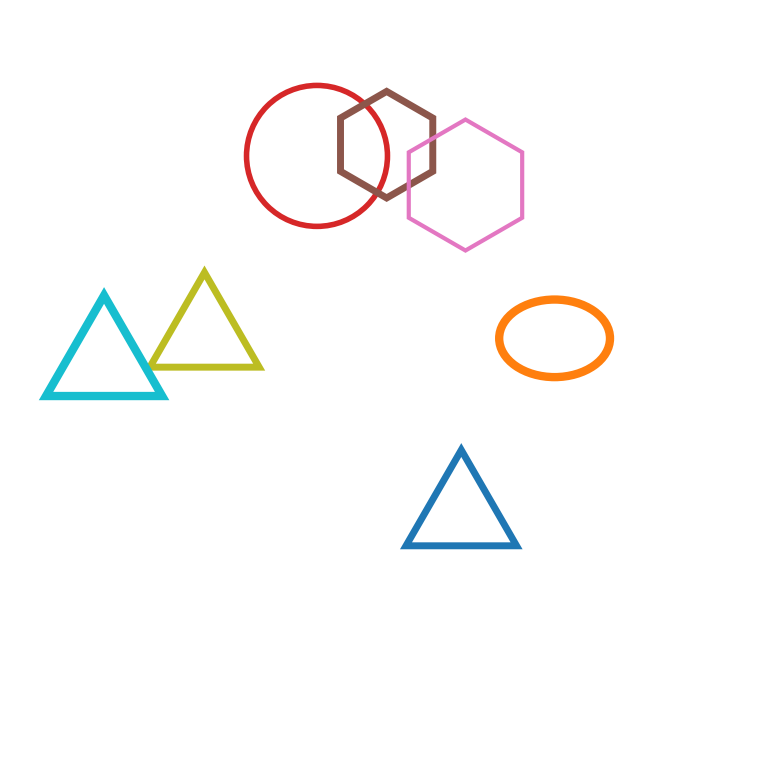[{"shape": "triangle", "thickness": 2.5, "radius": 0.41, "center": [0.599, 0.333]}, {"shape": "oval", "thickness": 3, "radius": 0.36, "center": [0.72, 0.561]}, {"shape": "circle", "thickness": 2, "radius": 0.46, "center": [0.412, 0.798]}, {"shape": "hexagon", "thickness": 2.5, "radius": 0.35, "center": [0.502, 0.812]}, {"shape": "hexagon", "thickness": 1.5, "radius": 0.43, "center": [0.605, 0.76]}, {"shape": "triangle", "thickness": 2.5, "radius": 0.41, "center": [0.266, 0.564]}, {"shape": "triangle", "thickness": 3, "radius": 0.44, "center": [0.135, 0.529]}]